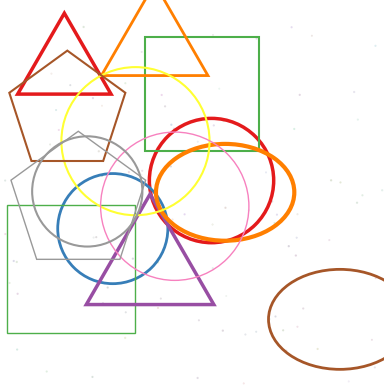[{"shape": "circle", "thickness": 2.5, "radius": 0.81, "center": [0.549, 0.531]}, {"shape": "triangle", "thickness": 2.5, "radius": 0.7, "center": [0.167, 0.826]}, {"shape": "circle", "thickness": 2, "radius": 0.71, "center": [0.293, 0.406]}, {"shape": "square", "thickness": 1, "radius": 0.83, "center": [0.185, 0.302]}, {"shape": "square", "thickness": 1.5, "radius": 0.74, "center": [0.524, 0.757]}, {"shape": "triangle", "thickness": 2.5, "radius": 0.96, "center": [0.39, 0.305]}, {"shape": "oval", "thickness": 3, "radius": 0.9, "center": [0.585, 0.5]}, {"shape": "triangle", "thickness": 2, "radius": 0.8, "center": [0.402, 0.884]}, {"shape": "circle", "thickness": 1.5, "radius": 0.96, "center": [0.352, 0.633]}, {"shape": "oval", "thickness": 2, "radius": 0.93, "center": [0.883, 0.171]}, {"shape": "pentagon", "thickness": 1.5, "radius": 0.79, "center": [0.175, 0.71]}, {"shape": "circle", "thickness": 1, "radius": 0.96, "center": [0.454, 0.464]}, {"shape": "pentagon", "thickness": 1, "radius": 0.92, "center": [0.203, 0.475]}, {"shape": "circle", "thickness": 1.5, "radius": 0.72, "center": [0.227, 0.503]}]